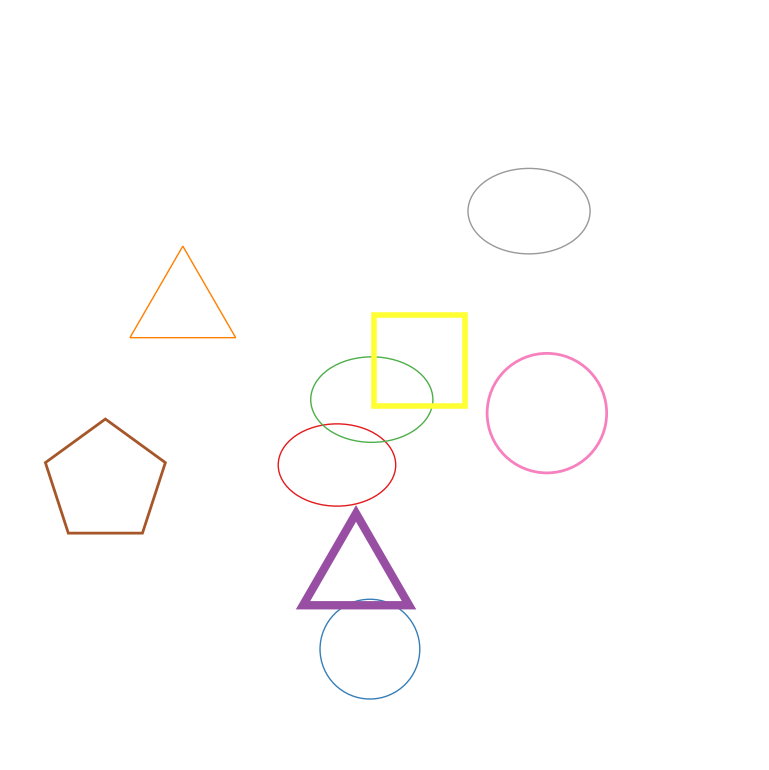[{"shape": "oval", "thickness": 0.5, "radius": 0.38, "center": [0.438, 0.396]}, {"shape": "circle", "thickness": 0.5, "radius": 0.32, "center": [0.48, 0.157]}, {"shape": "oval", "thickness": 0.5, "radius": 0.4, "center": [0.483, 0.481]}, {"shape": "triangle", "thickness": 3, "radius": 0.4, "center": [0.462, 0.254]}, {"shape": "triangle", "thickness": 0.5, "radius": 0.4, "center": [0.237, 0.601]}, {"shape": "square", "thickness": 2, "radius": 0.3, "center": [0.545, 0.532]}, {"shape": "pentagon", "thickness": 1, "radius": 0.41, "center": [0.137, 0.374]}, {"shape": "circle", "thickness": 1, "radius": 0.39, "center": [0.71, 0.463]}, {"shape": "oval", "thickness": 0.5, "radius": 0.4, "center": [0.687, 0.726]}]